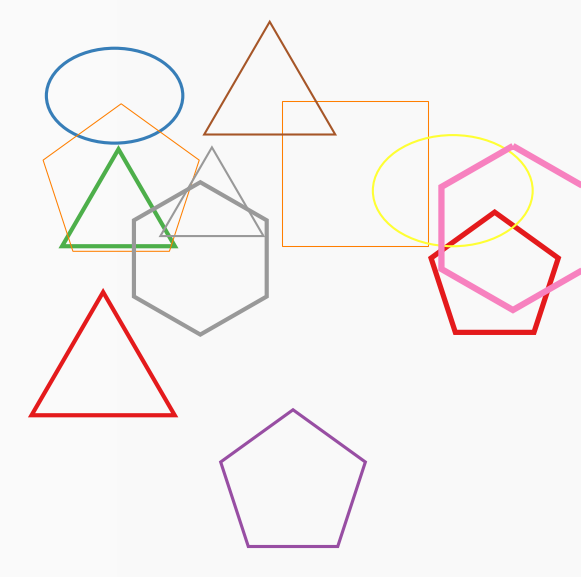[{"shape": "pentagon", "thickness": 2.5, "radius": 0.58, "center": [0.851, 0.517]}, {"shape": "triangle", "thickness": 2, "radius": 0.71, "center": [0.177, 0.351]}, {"shape": "oval", "thickness": 1.5, "radius": 0.59, "center": [0.197, 0.833]}, {"shape": "triangle", "thickness": 2, "radius": 0.56, "center": [0.204, 0.629]}, {"shape": "pentagon", "thickness": 1.5, "radius": 0.65, "center": [0.504, 0.159]}, {"shape": "pentagon", "thickness": 0.5, "radius": 0.71, "center": [0.208, 0.678]}, {"shape": "square", "thickness": 0.5, "radius": 0.63, "center": [0.611, 0.699]}, {"shape": "oval", "thickness": 1, "radius": 0.69, "center": [0.779, 0.669]}, {"shape": "triangle", "thickness": 1, "radius": 0.65, "center": [0.464, 0.831]}, {"shape": "hexagon", "thickness": 3, "radius": 0.71, "center": [0.883, 0.604]}, {"shape": "hexagon", "thickness": 2, "radius": 0.66, "center": [0.345, 0.552]}, {"shape": "triangle", "thickness": 1, "radius": 0.51, "center": [0.365, 0.642]}]